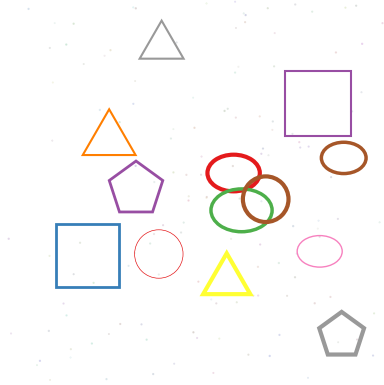[{"shape": "oval", "thickness": 3, "radius": 0.34, "center": [0.607, 0.551]}, {"shape": "circle", "thickness": 0.5, "radius": 0.31, "center": [0.413, 0.34]}, {"shape": "square", "thickness": 2, "radius": 0.41, "center": [0.228, 0.336]}, {"shape": "oval", "thickness": 2.5, "radius": 0.4, "center": [0.627, 0.454]}, {"shape": "pentagon", "thickness": 2, "radius": 0.37, "center": [0.353, 0.509]}, {"shape": "square", "thickness": 1.5, "radius": 0.43, "center": [0.826, 0.731]}, {"shape": "triangle", "thickness": 1.5, "radius": 0.4, "center": [0.284, 0.637]}, {"shape": "triangle", "thickness": 3, "radius": 0.35, "center": [0.589, 0.271]}, {"shape": "oval", "thickness": 2.5, "radius": 0.29, "center": [0.893, 0.59]}, {"shape": "circle", "thickness": 3, "radius": 0.3, "center": [0.69, 0.483]}, {"shape": "oval", "thickness": 1, "radius": 0.29, "center": [0.83, 0.347]}, {"shape": "triangle", "thickness": 1.5, "radius": 0.33, "center": [0.42, 0.881]}, {"shape": "pentagon", "thickness": 3, "radius": 0.31, "center": [0.887, 0.129]}]